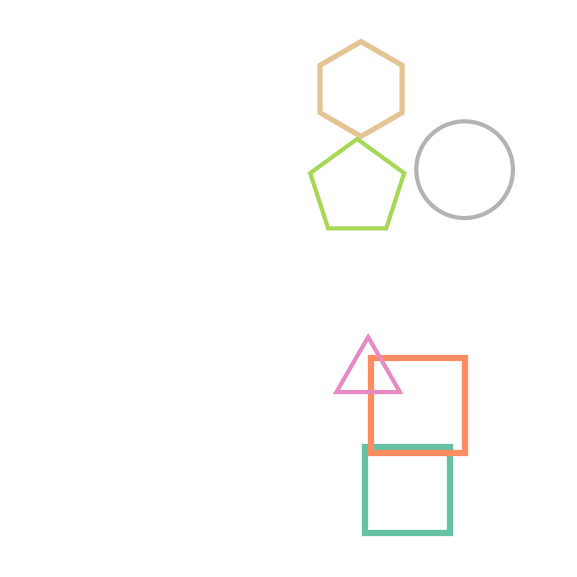[{"shape": "square", "thickness": 3, "radius": 0.37, "center": [0.705, 0.151]}, {"shape": "square", "thickness": 3, "radius": 0.41, "center": [0.724, 0.297]}, {"shape": "triangle", "thickness": 2, "radius": 0.32, "center": [0.638, 0.352]}, {"shape": "pentagon", "thickness": 2, "radius": 0.43, "center": [0.618, 0.673]}, {"shape": "hexagon", "thickness": 2.5, "radius": 0.41, "center": [0.625, 0.845]}, {"shape": "circle", "thickness": 2, "radius": 0.42, "center": [0.805, 0.705]}]